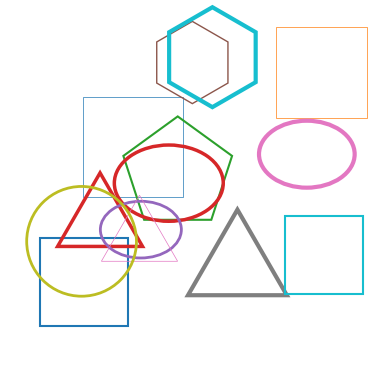[{"shape": "square", "thickness": 1.5, "radius": 0.57, "center": [0.219, 0.267]}, {"shape": "square", "thickness": 0.5, "radius": 0.65, "center": [0.346, 0.618]}, {"shape": "square", "thickness": 0.5, "radius": 0.59, "center": [0.835, 0.812]}, {"shape": "pentagon", "thickness": 1.5, "radius": 0.74, "center": [0.462, 0.549]}, {"shape": "oval", "thickness": 2.5, "radius": 0.71, "center": [0.438, 0.524]}, {"shape": "triangle", "thickness": 2.5, "radius": 0.64, "center": [0.26, 0.424]}, {"shape": "oval", "thickness": 2, "radius": 0.53, "center": [0.366, 0.404]}, {"shape": "hexagon", "thickness": 1, "radius": 0.53, "center": [0.5, 0.838]}, {"shape": "oval", "thickness": 3, "radius": 0.62, "center": [0.797, 0.599]}, {"shape": "triangle", "thickness": 0.5, "radius": 0.57, "center": [0.362, 0.379]}, {"shape": "triangle", "thickness": 3, "radius": 0.74, "center": [0.617, 0.307]}, {"shape": "circle", "thickness": 2, "radius": 0.71, "center": [0.212, 0.373]}, {"shape": "hexagon", "thickness": 3, "radius": 0.65, "center": [0.552, 0.851]}, {"shape": "square", "thickness": 1.5, "radius": 0.5, "center": [0.842, 0.337]}]